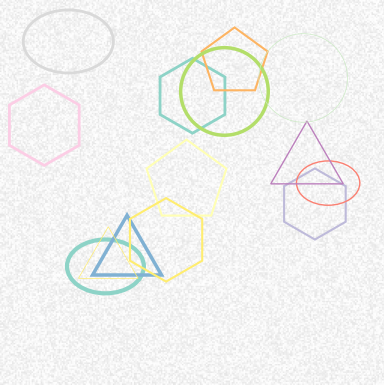[{"shape": "oval", "thickness": 3, "radius": 0.5, "center": [0.274, 0.308]}, {"shape": "hexagon", "thickness": 2, "radius": 0.49, "center": [0.5, 0.751]}, {"shape": "pentagon", "thickness": 1.5, "radius": 0.55, "center": [0.484, 0.528]}, {"shape": "hexagon", "thickness": 1.5, "radius": 0.46, "center": [0.818, 0.47]}, {"shape": "oval", "thickness": 1, "radius": 0.41, "center": [0.852, 0.524]}, {"shape": "triangle", "thickness": 2.5, "radius": 0.52, "center": [0.33, 0.337]}, {"shape": "pentagon", "thickness": 1.5, "radius": 0.45, "center": [0.609, 0.838]}, {"shape": "circle", "thickness": 2.5, "radius": 0.57, "center": [0.583, 0.762]}, {"shape": "hexagon", "thickness": 2, "radius": 0.52, "center": [0.115, 0.675]}, {"shape": "oval", "thickness": 2, "radius": 0.59, "center": [0.178, 0.892]}, {"shape": "triangle", "thickness": 1, "radius": 0.54, "center": [0.797, 0.577]}, {"shape": "circle", "thickness": 0.5, "radius": 0.58, "center": [0.788, 0.798]}, {"shape": "triangle", "thickness": 0.5, "radius": 0.45, "center": [0.281, 0.322]}, {"shape": "hexagon", "thickness": 1.5, "radius": 0.54, "center": [0.431, 0.377]}]